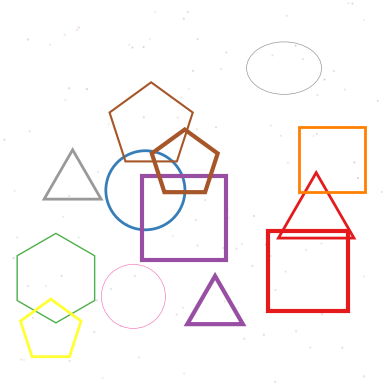[{"shape": "square", "thickness": 3, "radius": 0.52, "center": [0.8, 0.296]}, {"shape": "triangle", "thickness": 2, "radius": 0.57, "center": [0.821, 0.438]}, {"shape": "circle", "thickness": 2, "radius": 0.51, "center": [0.378, 0.506]}, {"shape": "hexagon", "thickness": 1, "radius": 0.58, "center": [0.145, 0.278]}, {"shape": "square", "thickness": 3, "radius": 0.54, "center": [0.479, 0.433]}, {"shape": "triangle", "thickness": 3, "radius": 0.42, "center": [0.559, 0.2]}, {"shape": "square", "thickness": 2, "radius": 0.42, "center": [0.862, 0.585]}, {"shape": "pentagon", "thickness": 2, "radius": 0.41, "center": [0.132, 0.14]}, {"shape": "pentagon", "thickness": 3, "radius": 0.45, "center": [0.48, 0.574]}, {"shape": "pentagon", "thickness": 1.5, "radius": 0.57, "center": [0.393, 0.673]}, {"shape": "circle", "thickness": 0.5, "radius": 0.42, "center": [0.346, 0.23]}, {"shape": "oval", "thickness": 0.5, "radius": 0.49, "center": [0.738, 0.823]}, {"shape": "triangle", "thickness": 2, "radius": 0.43, "center": [0.189, 0.525]}]